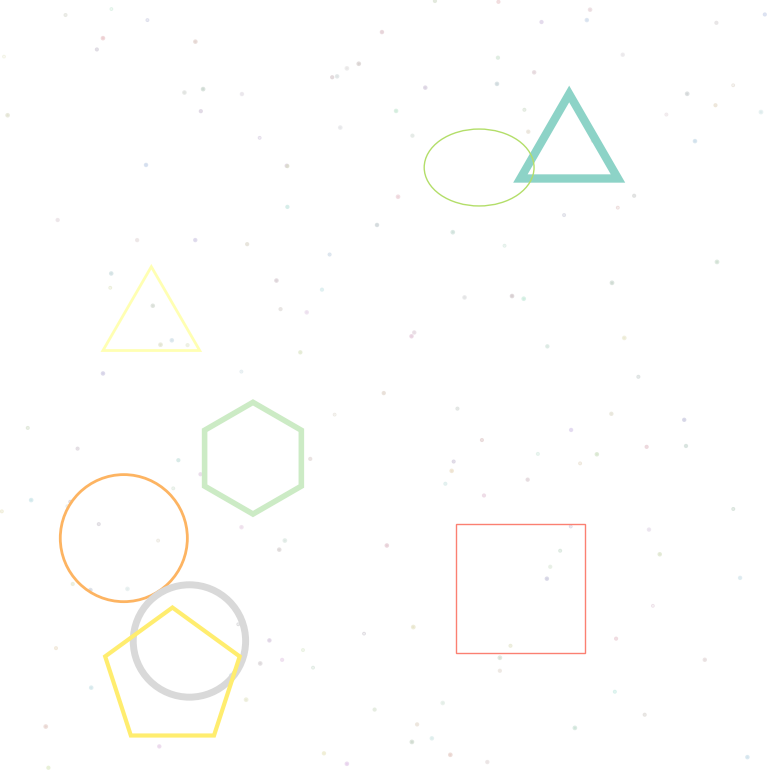[{"shape": "triangle", "thickness": 3, "radius": 0.37, "center": [0.739, 0.805]}, {"shape": "triangle", "thickness": 1, "radius": 0.36, "center": [0.197, 0.581]}, {"shape": "square", "thickness": 0.5, "radius": 0.42, "center": [0.676, 0.236]}, {"shape": "circle", "thickness": 1, "radius": 0.41, "center": [0.161, 0.301]}, {"shape": "oval", "thickness": 0.5, "radius": 0.36, "center": [0.622, 0.782]}, {"shape": "circle", "thickness": 2.5, "radius": 0.36, "center": [0.246, 0.168]}, {"shape": "hexagon", "thickness": 2, "radius": 0.36, "center": [0.329, 0.405]}, {"shape": "pentagon", "thickness": 1.5, "radius": 0.46, "center": [0.224, 0.119]}]